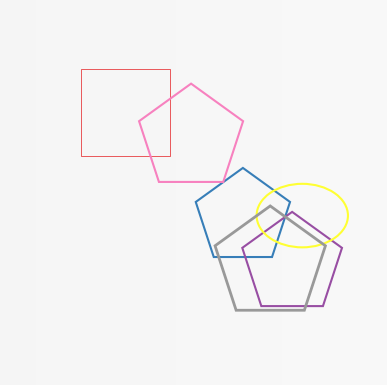[{"shape": "square", "thickness": 0.5, "radius": 0.57, "center": [0.324, 0.708]}, {"shape": "pentagon", "thickness": 1.5, "radius": 0.64, "center": [0.627, 0.436]}, {"shape": "pentagon", "thickness": 1.5, "radius": 0.68, "center": [0.754, 0.314]}, {"shape": "oval", "thickness": 1.5, "radius": 0.59, "center": [0.78, 0.44]}, {"shape": "pentagon", "thickness": 1.5, "radius": 0.71, "center": [0.493, 0.642]}, {"shape": "pentagon", "thickness": 2, "radius": 0.75, "center": [0.697, 0.315]}]